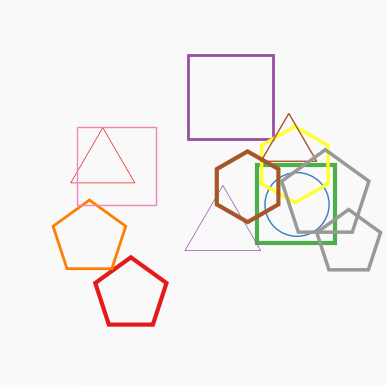[{"shape": "triangle", "thickness": 0.5, "radius": 0.48, "center": [0.265, 0.573]}, {"shape": "pentagon", "thickness": 3, "radius": 0.48, "center": [0.338, 0.235]}, {"shape": "circle", "thickness": 1, "radius": 0.41, "center": [0.767, 0.469]}, {"shape": "square", "thickness": 3, "radius": 0.51, "center": [0.764, 0.47]}, {"shape": "triangle", "thickness": 0.5, "radius": 0.56, "center": [0.575, 0.405]}, {"shape": "square", "thickness": 2, "radius": 0.54, "center": [0.595, 0.748]}, {"shape": "pentagon", "thickness": 2, "radius": 0.49, "center": [0.231, 0.382]}, {"shape": "hexagon", "thickness": 2.5, "radius": 0.49, "center": [0.761, 0.572]}, {"shape": "triangle", "thickness": 1, "radius": 0.41, "center": [0.745, 0.623]}, {"shape": "hexagon", "thickness": 3, "radius": 0.46, "center": [0.639, 0.515]}, {"shape": "square", "thickness": 1, "radius": 0.51, "center": [0.3, 0.568]}, {"shape": "pentagon", "thickness": 2.5, "radius": 0.43, "center": [0.9, 0.369]}, {"shape": "pentagon", "thickness": 2.5, "radius": 0.59, "center": [0.839, 0.493]}]